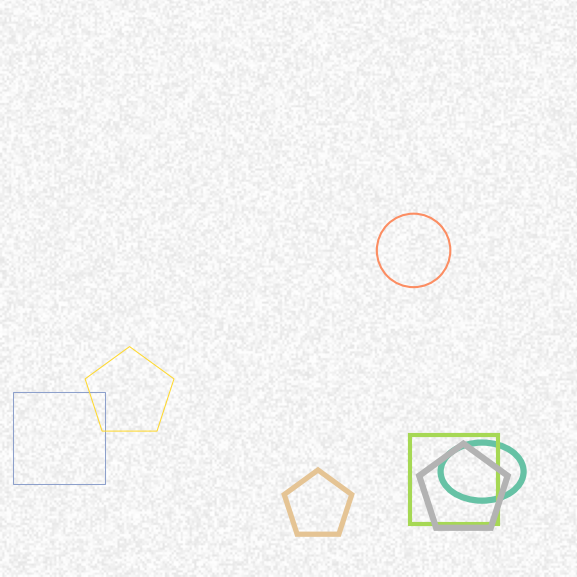[{"shape": "oval", "thickness": 3, "radius": 0.36, "center": [0.835, 0.182]}, {"shape": "circle", "thickness": 1, "radius": 0.32, "center": [0.716, 0.566]}, {"shape": "square", "thickness": 0.5, "radius": 0.4, "center": [0.102, 0.241]}, {"shape": "square", "thickness": 2, "radius": 0.38, "center": [0.787, 0.168]}, {"shape": "pentagon", "thickness": 0.5, "radius": 0.4, "center": [0.224, 0.318]}, {"shape": "pentagon", "thickness": 2.5, "radius": 0.31, "center": [0.551, 0.124]}, {"shape": "pentagon", "thickness": 3, "radius": 0.4, "center": [0.802, 0.15]}]